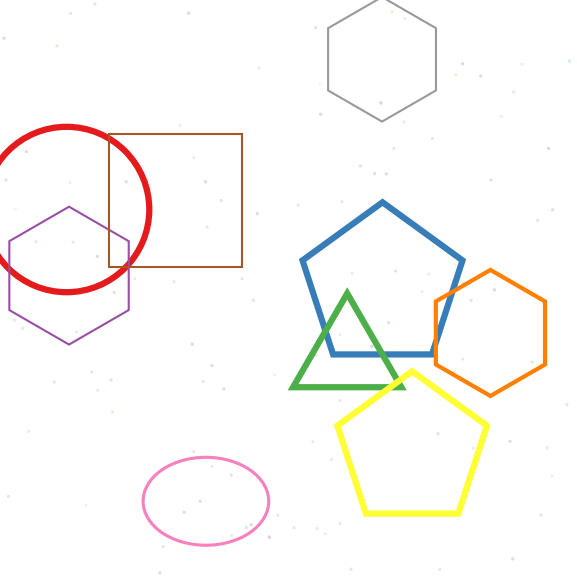[{"shape": "circle", "thickness": 3, "radius": 0.72, "center": [0.115, 0.636]}, {"shape": "pentagon", "thickness": 3, "radius": 0.73, "center": [0.662, 0.503]}, {"shape": "triangle", "thickness": 3, "radius": 0.54, "center": [0.601, 0.383]}, {"shape": "hexagon", "thickness": 1, "radius": 0.6, "center": [0.12, 0.522]}, {"shape": "hexagon", "thickness": 2, "radius": 0.55, "center": [0.849, 0.423]}, {"shape": "pentagon", "thickness": 3, "radius": 0.68, "center": [0.714, 0.22]}, {"shape": "square", "thickness": 1, "radius": 0.58, "center": [0.305, 0.652]}, {"shape": "oval", "thickness": 1.5, "radius": 0.54, "center": [0.357, 0.131]}, {"shape": "hexagon", "thickness": 1, "radius": 0.54, "center": [0.662, 0.896]}]